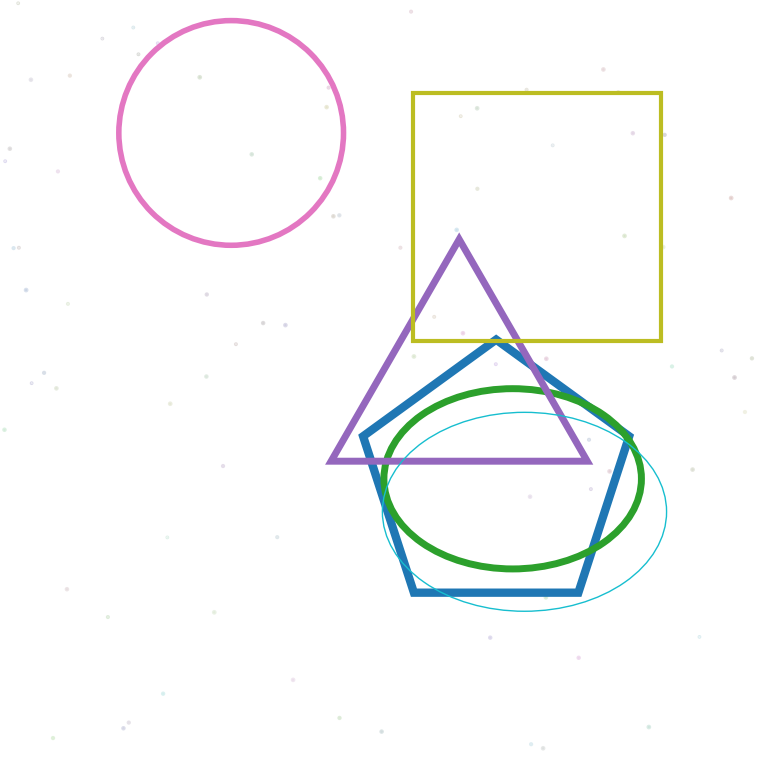[{"shape": "pentagon", "thickness": 3, "radius": 0.91, "center": [0.644, 0.377]}, {"shape": "oval", "thickness": 2.5, "radius": 0.84, "center": [0.666, 0.378]}, {"shape": "triangle", "thickness": 2.5, "radius": 0.96, "center": [0.596, 0.497]}, {"shape": "circle", "thickness": 2, "radius": 0.73, "center": [0.3, 0.827]}, {"shape": "square", "thickness": 1.5, "radius": 0.81, "center": [0.697, 0.718]}, {"shape": "oval", "thickness": 0.5, "radius": 0.92, "center": [0.681, 0.335]}]